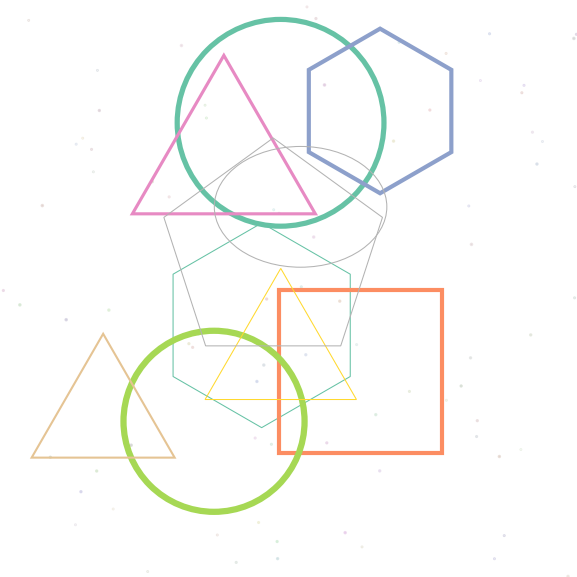[{"shape": "circle", "thickness": 2.5, "radius": 0.9, "center": [0.486, 0.786]}, {"shape": "hexagon", "thickness": 0.5, "radius": 0.89, "center": [0.453, 0.436]}, {"shape": "square", "thickness": 2, "radius": 0.7, "center": [0.624, 0.356]}, {"shape": "hexagon", "thickness": 2, "radius": 0.71, "center": [0.658, 0.807]}, {"shape": "triangle", "thickness": 1.5, "radius": 0.91, "center": [0.388, 0.72]}, {"shape": "circle", "thickness": 3, "radius": 0.78, "center": [0.371, 0.27]}, {"shape": "triangle", "thickness": 0.5, "radius": 0.76, "center": [0.486, 0.383]}, {"shape": "triangle", "thickness": 1, "radius": 0.71, "center": [0.179, 0.278]}, {"shape": "pentagon", "thickness": 0.5, "radius": 1.0, "center": [0.473, 0.561]}, {"shape": "oval", "thickness": 0.5, "radius": 0.75, "center": [0.52, 0.641]}]